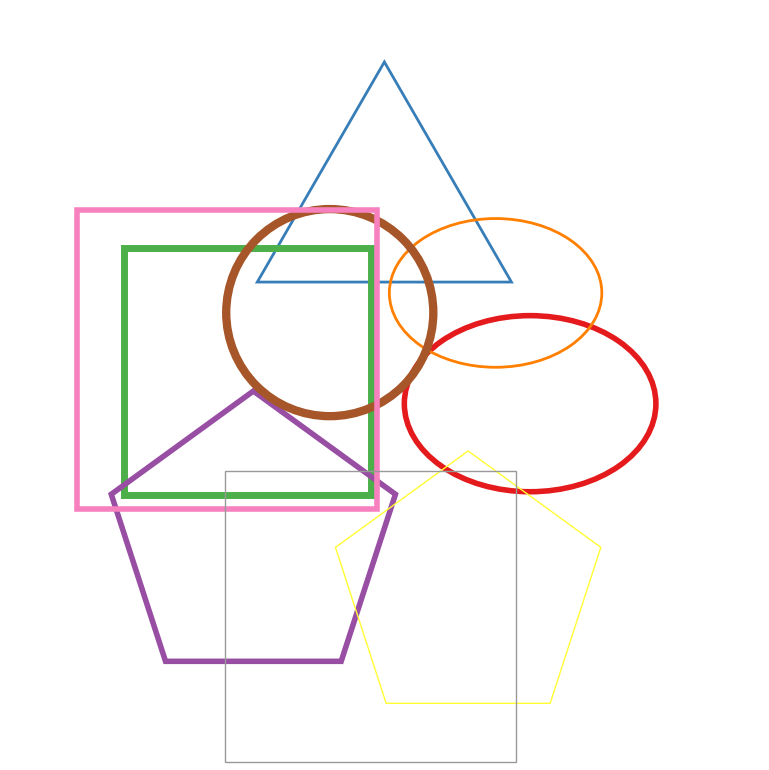[{"shape": "oval", "thickness": 2, "radius": 0.82, "center": [0.688, 0.476]}, {"shape": "triangle", "thickness": 1, "radius": 0.95, "center": [0.499, 0.729]}, {"shape": "square", "thickness": 2.5, "radius": 0.8, "center": [0.321, 0.518]}, {"shape": "pentagon", "thickness": 2, "radius": 0.97, "center": [0.329, 0.298]}, {"shape": "oval", "thickness": 1, "radius": 0.69, "center": [0.644, 0.62]}, {"shape": "pentagon", "thickness": 0.5, "radius": 0.91, "center": [0.608, 0.233]}, {"shape": "circle", "thickness": 3, "radius": 0.67, "center": [0.428, 0.594]}, {"shape": "square", "thickness": 2, "radius": 0.97, "center": [0.295, 0.533]}, {"shape": "square", "thickness": 0.5, "radius": 0.94, "center": [0.481, 0.2]}]